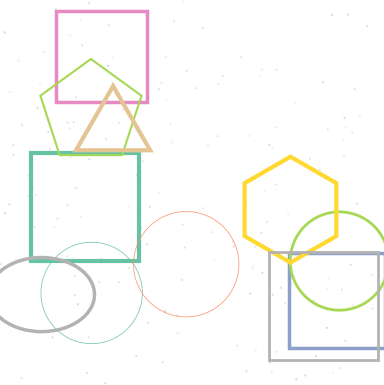[{"shape": "square", "thickness": 3, "radius": 0.7, "center": [0.22, 0.462]}, {"shape": "circle", "thickness": 0.5, "radius": 0.66, "center": [0.238, 0.239]}, {"shape": "circle", "thickness": 0.5, "radius": 0.68, "center": [0.484, 0.314]}, {"shape": "square", "thickness": 2.5, "radius": 0.62, "center": [0.875, 0.219]}, {"shape": "square", "thickness": 2.5, "radius": 0.59, "center": [0.263, 0.854]}, {"shape": "pentagon", "thickness": 1.5, "radius": 0.69, "center": [0.236, 0.709]}, {"shape": "circle", "thickness": 2, "radius": 0.64, "center": [0.882, 0.322]}, {"shape": "hexagon", "thickness": 3, "radius": 0.69, "center": [0.754, 0.456]}, {"shape": "triangle", "thickness": 3, "radius": 0.56, "center": [0.294, 0.665]}, {"shape": "square", "thickness": 2, "radius": 0.7, "center": [0.84, 0.205]}, {"shape": "oval", "thickness": 2.5, "radius": 0.69, "center": [0.108, 0.235]}]